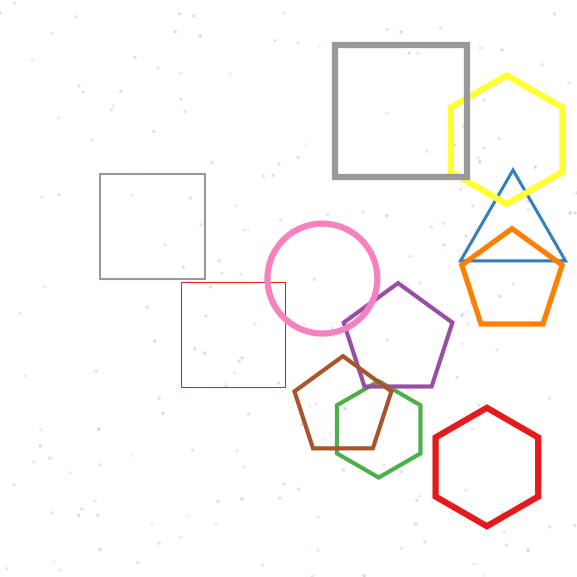[{"shape": "square", "thickness": 0.5, "radius": 0.45, "center": [0.403, 0.42]}, {"shape": "hexagon", "thickness": 3, "radius": 0.51, "center": [0.843, 0.19]}, {"shape": "triangle", "thickness": 1.5, "radius": 0.52, "center": [0.888, 0.6]}, {"shape": "hexagon", "thickness": 2, "radius": 0.42, "center": [0.656, 0.256]}, {"shape": "pentagon", "thickness": 2, "radius": 0.49, "center": [0.689, 0.41]}, {"shape": "pentagon", "thickness": 2.5, "radius": 0.46, "center": [0.887, 0.512]}, {"shape": "hexagon", "thickness": 3, "radius": 0.56, "center": [0.877, 0.757]}, {"shape": "pentagon", "thickness": 2, "radius": 0.44, "center": [0.594, 0.294]}, {"shape": "circle", "thickness": 3, "radius": 0.48, "center": [0.558, 0.517]}, {"shape": "square", "thickness": 3, "radius": 0.57, "center": [0.695, 0.808]}, {"shape": "square", "thickness": 1, "radius": 0.45, "center": [0.264, 0.607]}]